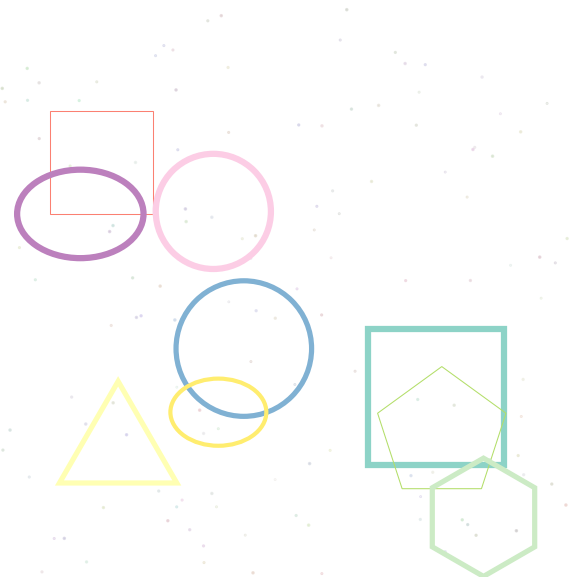[{"shape": "square", "thickness": 3, "radius": 0.59, "center": [0.755, 0.312]}, {"shape": "triangle", "thickness": 2.5, "radius": 0.59, "center": [0.205, 0.221]}, {"shape": "square", "thickness": 0.5, "radius": 0.44, "center": [0.175, 0.717]}, {"shape": "circle", "thickness": 2.5, "radius": 0.59, "center": [0.422, 0.396]}, {"shape": "pentagon", "thickness": 0.5, "radius": 0.58, "center": [0.765, 0.247]}, {"shape": "circle", "thickness": 3, "radius": 0.5, "center": [0.369, 0.633]}, {"shape": "oval", "thickness": 3, "radius": 0.55, "center": [0.139, 0.629]}, {"shape": "hexagon", "thickness": 2.5, "radius": 0.51, "center": [0.837, 0.103]}, {"shape": "oval", "thickness": 2, "radius": 0.42, "center": [0.378, 0.285]}]